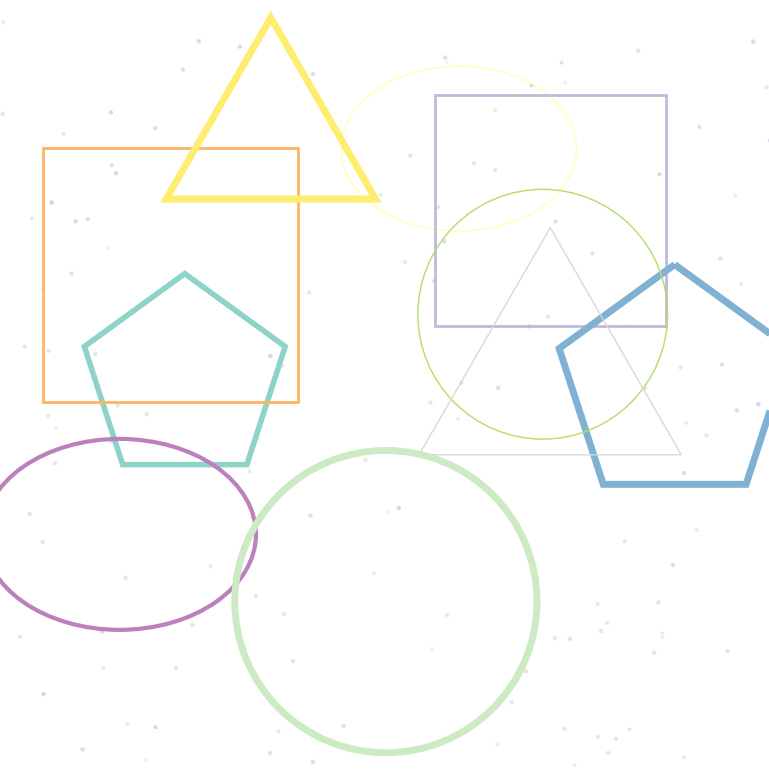[{"shape": "pentagon", "thickness": 2, "radius": 0.69, "center": [0.24, 0.508]}, {"shape": "oval", "thickness": 0.5, "radius": 0.76, "center": [0.596, 0.807]}, {"shape": "square", "thickness": 1, "radius": 0.75, "center": [0.715, 0.727]}, {"shape": "pentagon", "thickness": 2.5, "radius": 0.79, "center": [0.876, 0.499]}, {"shape": "square", "thickness": 1, "radius": 0.83, "center": [0.221, 0.643]}, {"shape": "circle", "thickness": 0.5, "radius": 0.81, "center": [0.705, 0.592]}, {"shape": "triangle", "thickness": 0.5, "radius": 0.98, "center": [0.715, 0.508]}, {"shape": "oval", "thickness": 1.5, "radius": 0.89, "center": [0.155, 0.306]}, {"shape": "circle", "thickness": 2.5, "radius": 0.98, "center": [0.501, 0.219]}, {"shape": "triangle", "thickness": 2.5, "radius": 0.79, "center": [0.352, 0.82]}]